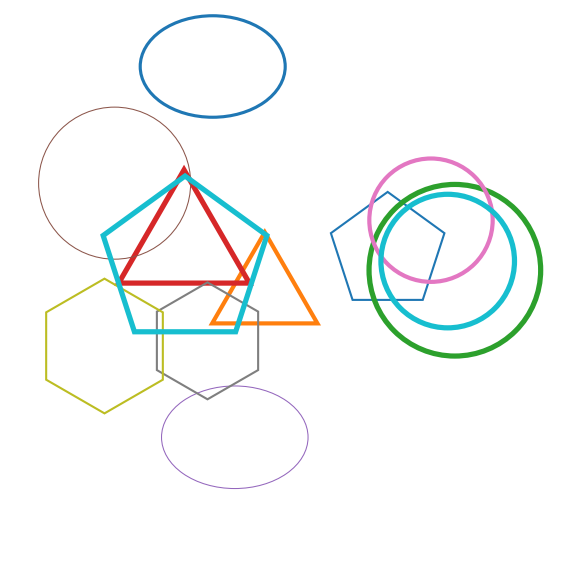[{"shape": "oval", "thickness": 1.5, "radius": 0.63, "center": [0.368, 0.884]}, {"shape": "pentagon", "thickness": 1, "radius": 0.52, "center": [0.671, 0.563]}, {"shape": "triangle", "thickness": 2, "radius": 0.53, "center": [0.459, 0.492]}, {"shape": "circle", "thickness": 2.5, "radius": 0.74, "center": [0.788, 0.531]}, {"shape": "triangle", "thickness": 2.5, "radius": 0.65, "center": [0.319, 0.574]}, {"shape": "oval", "thickness": 0.5, "radius": 0.63, "center": [0.407, 0.242]}, {"shape": "circle", "thickness": 0.5, "radius": 0.66, "center": [0.198, 0.682]}, {"shape": "circle", "thickness": 2, "radius": 0.53, "center": [0.746, 0.618]}, {"shape": "hexagon", "thickness": 1, "radius": 0.51, "center": [0.359, 0.409]}, {"shape": "hexagon", "thickness": 1, "radius": 0.58, "center": [0.181, 0.4]}, {"shape": "pentagon", "thickness": 2.5, "radius": 0.75, "center": [0.32, 0.545]}, {"shape": "circle", "thickness": 2.5, "radius": 0.58, "center": [0.775, 0.547]}]